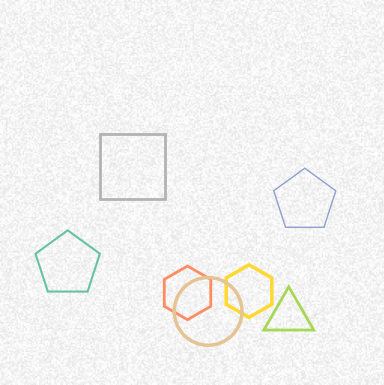[{"shape": "pentagon", "thickness": 1.5, "radius": 0.44, "center": [0.176, 0.314]}, {"shape": "hexagon", "thickness": 2, "radius": 0.35, "center": [0.487, 0.239]}, {"shape": "pentagon", "thickness": 1, "radius": 0.42, "center": [0.792, 0.478]}, {"shape": "triangle", "thickness": 2, "radius": 0.37, "center": [0.75, 0.18]}, {"shape": "hexagon", "thickness": 2.5, "radius": 0.34, "center": [0.647, 0.244]}, {"shape": "circle", "thickness": 2.5, "radius": 0.44, "center": [0.541, 0.191]}, {"shape": "square", "thickness": 2, "radius": 0.42, "center": [0.345, 0.568]}]